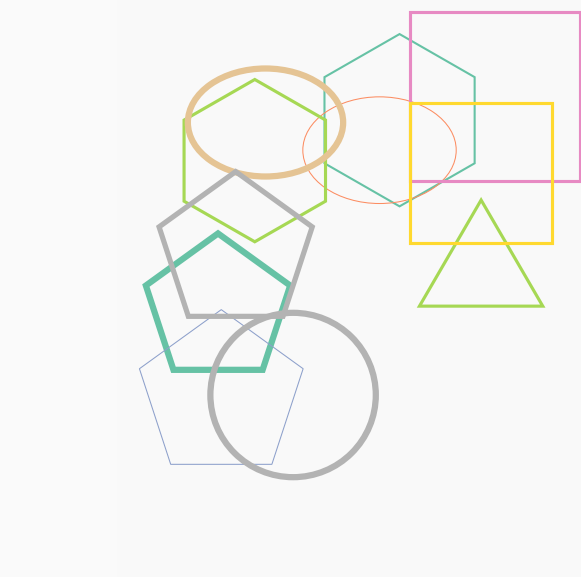[{"shape": "hexagon", "thickness": 1, "radius": 0.75, "center": [0.687, 0.791]}, {"shape": "pentagon", "thickness": 3, "radius": 0.65, "center": [0.375, 0.464]}, {"shape": "oval", "thickness": 0.5, "radius": 0.66, "center": [0.653, 0.739]}, {"shape": "pentagon", "thickness": 0.5, "radius": 0.74, "center": [0.381, 0.315]}, {"shape": "square", "thickness": 1.5, "radius": 0.73, "center": [0.851, 0.832]}, {"shape": "triangle", "thickness": 1.5, "radius": 0.61, "center": [0.828, 0.53]}, {"shape": "hexagon", "thickness": 1.5, "radius": 0.7, "center": [0.438, 0.721]}, {"shape": "square", "thickness": 1.5, "radius": 0.61, "center": [0.828, 0.699]}, {"shape": "oval", "thickness": 3, "radius": 0.67, "center": [0.457, 0.787]}, {"shape": "circle", "thickness": 3, "radius": 0.71, "center": [0.504, 0.315]}, {"shape": "pentagon", "thickness": 2.5, "radius": 0.69, "center": [0.405, 0.563]}]